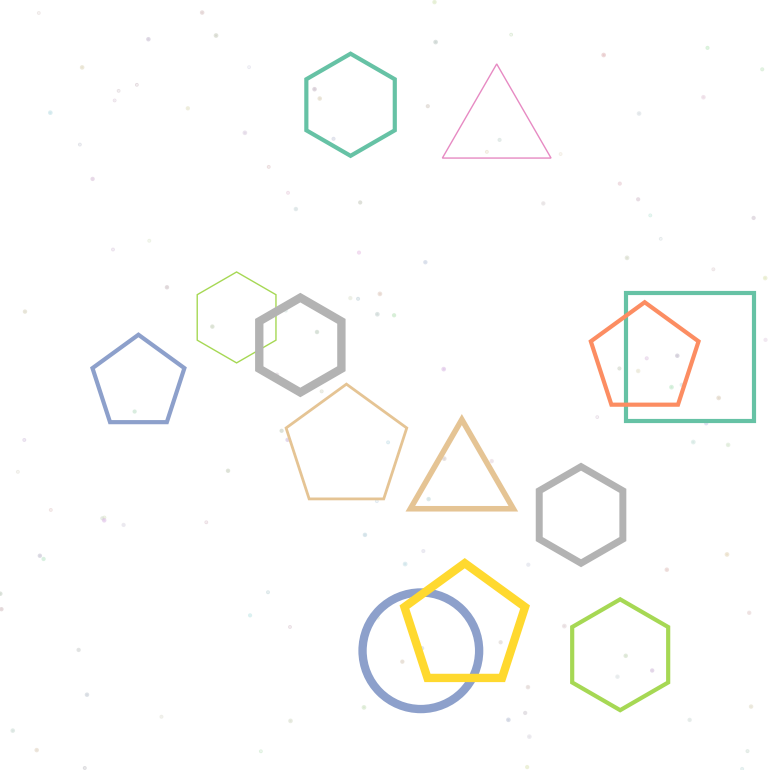[{"shape": "hexagon", "thickness": 1.5, "radius": 0.33, "center": [0.455, 0.864]}, {"shape": "square", "thickness": 1.5, "radius": 0.41, "center": [0.896, 0.537]}, {"shape": "pentagon", "thickness": 1.5, "radius": 0.37, "center": [0.837, 0.534]}, {"shape": "circle", "thickness": 3, "radius": 0.38, "center": [0.547, 0.155]}, {"shape": "pentagon", "thickness": 1.5, "radius": 0.31, "center": [0.18, 0.503]}, {"shape": "triangle", "thickness": 0.5, "radius": 0.41, "center": [0.645, 0.835]}, {"shape": "hexagon", "thickness": 0.5, "radius": 0.3, "center": [0.307, 0.588]}, {"shape": "hexagon", "thickness": 1.5, "radius": 0.36, "center": [0.805, 0.15]}, {"shape": "pentagon", "thickness": 3, "radius": 0.41, "center": [0.604, 0.186]}, {"shape": "pentagon", "thickness": 1, "radius": 0.41, "center": [0.45, 0.419]}, {"shape": "triangle", "thickness": 2, "radius": 0.39, "center": [0.6, 0.378]}, {"shape": "hexagon", "thickness": 3, "radius": 0.31, "center": [0.39, 0.552]}, {"shape": "hexagon", "thickness": 2.5, "radius": 0.31, "center": [0.755, 0.331]}]